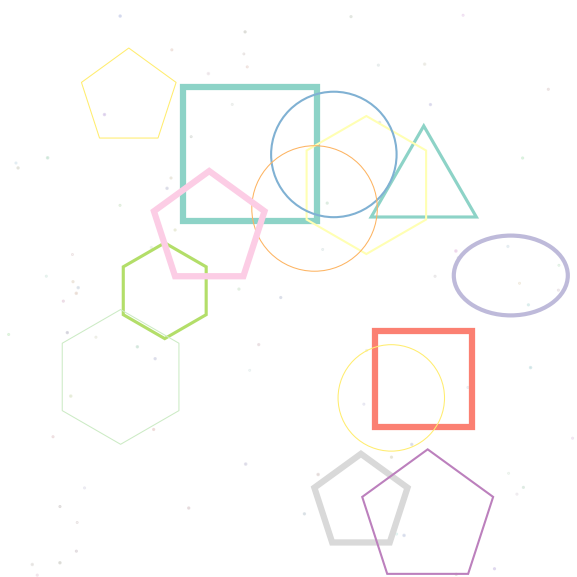[{"shape": "triangle", "thickness": 1.5, "radius": 0.53, "center": [0.734, 0.676]}, {"shape": "square", "thickness": 3, "radius": 0.58, "center": [0.433, 0.732]}, {"shape": "hexagon", "thickness": 1, "radius": 0.6, "center": [0.634, 0.679]}, {"shape": "oval", "thickness": 2, "radius": 0.49, "center": [0.885, 0.522]}, {"shape": "square", "thickness": 3, "radius": 0.42, "center": [0.733, 0.343]}, {"shape": "circle", "thickness": 1, "radius": 0.54, "center": [0.578, 0.732]}, {"shape": "circle", "thickness": 0.5, "radius": 0.54, "center": [0.545, 0.638]}, {"shape": "hexagon", "thickness": 1.5, "radius": 0.41, "center": [0.285, 0.496]}, {"shape": "pentagon", "thickness": 3, "radius": 0.5, "center": [0.362, 0.602]}, {"shape": "pentagon", "thickness": 3, "radius": 0.42, "center": [0.625, 0.128]}, {"shape": "pentagon", "thickness": 1, "radius": 0.6, "center": [0.741, 0.102]}, {"shape": "hexagon", "thickness": 0.5, "radius": 0.58, "center": [0.209, 0.346]}, {"shape": "circle", "thickness": 0.5, "radius": 0.46, "center": [0.678, 0.31]}, {"shape": "pentagon", "thickness": 0.5, "radius": 0.43, "center": [0.223, 0.83]}]